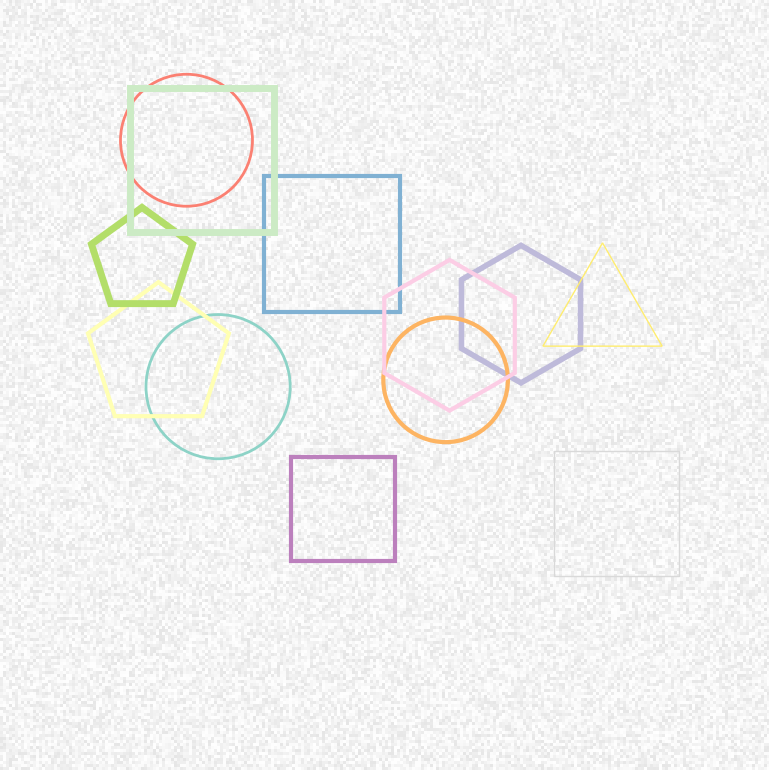[{"shape": "circle", "thickness": 1, "radius": 0.47, "center": [0.283, 0.498]}, {"shape": "pentagon", "thickness": 1.5, "radius": 0.48, "center": [0.206, 0.537]}, {"shape": "hexagon", "thickness": 2, "radius": 0.45, "center": [0.677, 0.592]}, {"shape": "circle", "thickness": 1, "radius": 0.43, "center": [0.242, 0.818]}, {"shape": "square", "thickness": 1.5, "radius": 0.44, "center": [0.432, 0.683]}, {"shape": "circle", "thickness": 1.5, "radius": 0.4, "center": [0.579, 0.507]}, {"shape": "pentagon", "thickness": 2.5, "radius": 0.35, "center": [0.184, 0.662]}, {"shape": "hexagon", "thickness": 1.5, "radius": 0.49, "center": [0.584, 0.565]}, {"shape": "square", "thickness": 0.5, "radius": 0.41, "center": [0.801, 0.333]}, {"shape": "square", "thickness": 1.5, "radius": 0.34, "center": [0.445, 0.339]}, {"shape": "square", "thickness": 2.5, "radius": 0.47, "center": [0.262, 0.793]}, {"shape": "triangle", "thickness": 0.5, "radius": 0.45, "center": [0.783, 0.595]}]